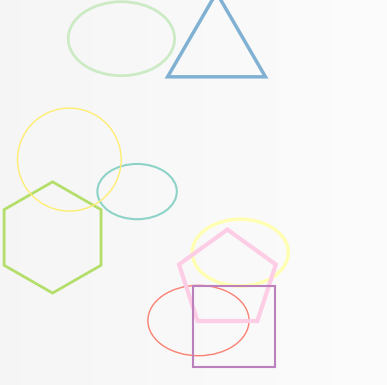[{"shape": "oval", "thickness": 1.5, "radius": 0.51, "center": [0.354, 0.502]}, {"shape": "oval", "thickness": 2.5, "radius": 0.62, "center": [0.62, 0.344]}, {"shape": "oval", "thickness": 1, "radius": 0.65, "center": [0.512, 0.167]}, {"shape": "triangle", "thickness": 2.5, "radius": 0.73, "center": [0.559, 0.873]}, {"shape": "hexagon", "thickness": 2, "radius": 0.72, "center": [0.136, 0.383]}, {"shape": "pentagon", "thickness": 3, "radius": 0.66, "center": [0.587, 0.272]}, {"shape": "square", "thickness": 1.5, "radius": 0.53, "center": [0.605, 0.151]}, {"shape": "oval", "thickness": 2, "radius": 0.69, "center": [0.313, 0.9]}, {"shape": "circle", "thickness": 1, "radius": 0.67, "center": [0.179, 0.585]}]